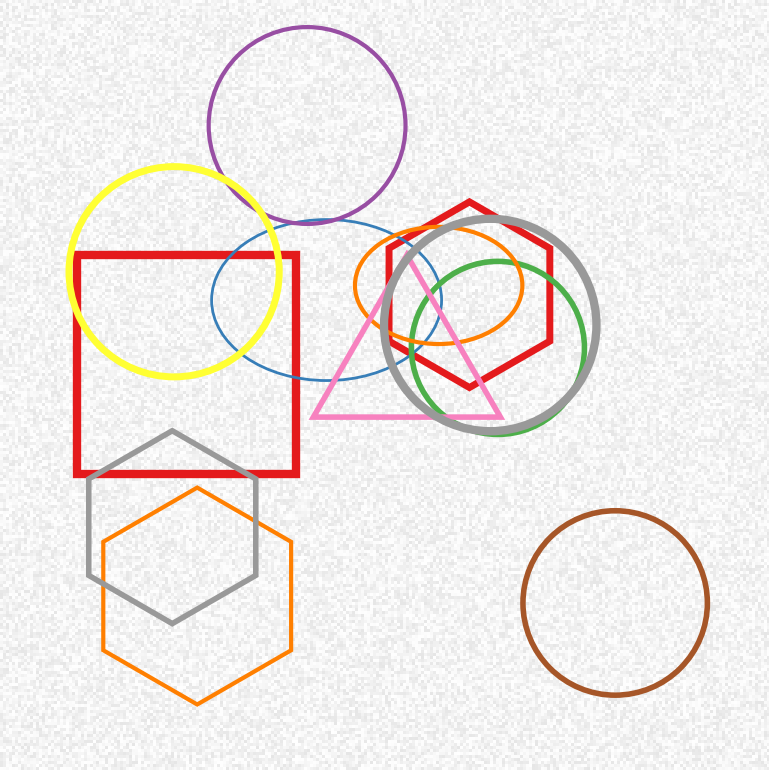[{"shape": "square", "thickness": 3, "radius": 0.71, "center": [0.242, 0.527]}, {"shape": "hexagon", "thickness": 2.5, "radius": 0.6, "center": [0.61, 0.617]}, {"shape": "oval", "thickness": 1, "radius": 0.75, "center": [0.424, 0.61]}, {"shape": "circle", "thickness": 2, "radius": 0.56, "center": [0.647, 0.548]}, {"shape": "circle", "thickness": 1.5, "radius": 0.64, "center": [0.399, 0.837]}, {"shape": "hexagon", "thickness": 1.5, "radius": 0.7, "center": [0.256, 0.226]}, {"shape": "oval", "thickness": 1.5, "radius": 0.54, "center": [0.57, 0.629]}, {"shape": "circle", "thickness": 2.5, "radius": 0.68, "center": [0.226, 0.647]}, {"shape": "circle", "thickness": 2, "radius": 0.6, "center": [0.799, 0.217]}, {"shape": "triangle", "thickness": 2, "radius": 0.7, "center": [0.528, 0.528]}, {"shape": "hexagon", "thickness": 2, "radius": 0.63, "center": [0.224, 0.315]}, {"shape": "circle", "thickness": 3, "radius": 0.69, "center": [0.637, 0.578]}]